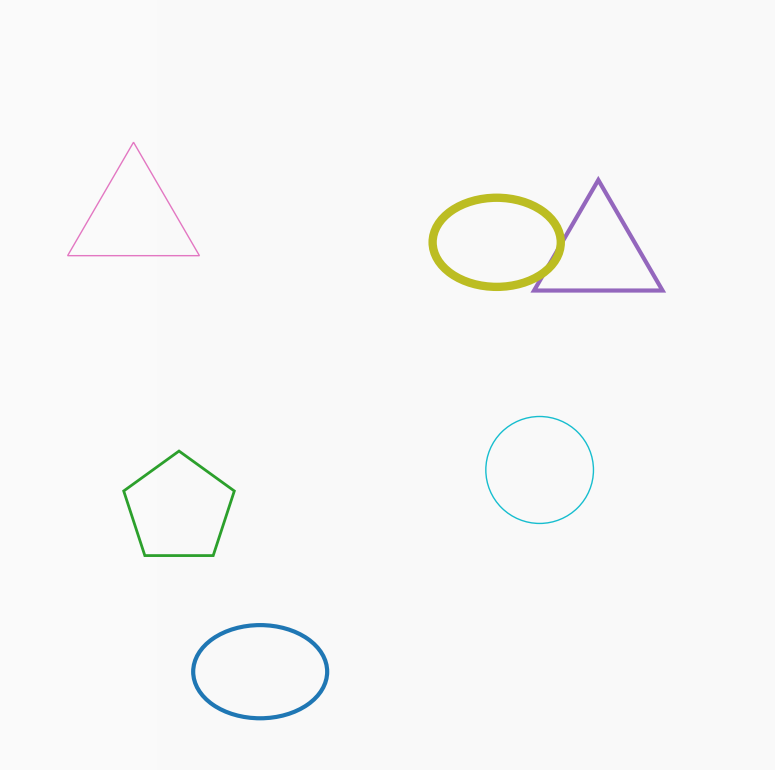[{"shape": "oval", "thickness": 1.5, "radius": 0.43, "center": [0.336, 0.128]}, {"shape": "pentagon", "thickness": 1, "radius": 0.38, "center": [0.231, 0.339]}, {"shape": "triangle", "thickness": 1.5, "radius": 0.48, "center": [0.772, 0.671]}, {"shape": "triangle", "thickness": 0.5, "radius": 0.49, "center": [0.172, 0.717]}, {"shape": "oval", "thickness": 3, "radius": 0.41, "center": [0.641, 0.685]}, {"shape": "circle", "thickness": 0.5, "radius": 0.35, "center": [0.696, 0.39]}]